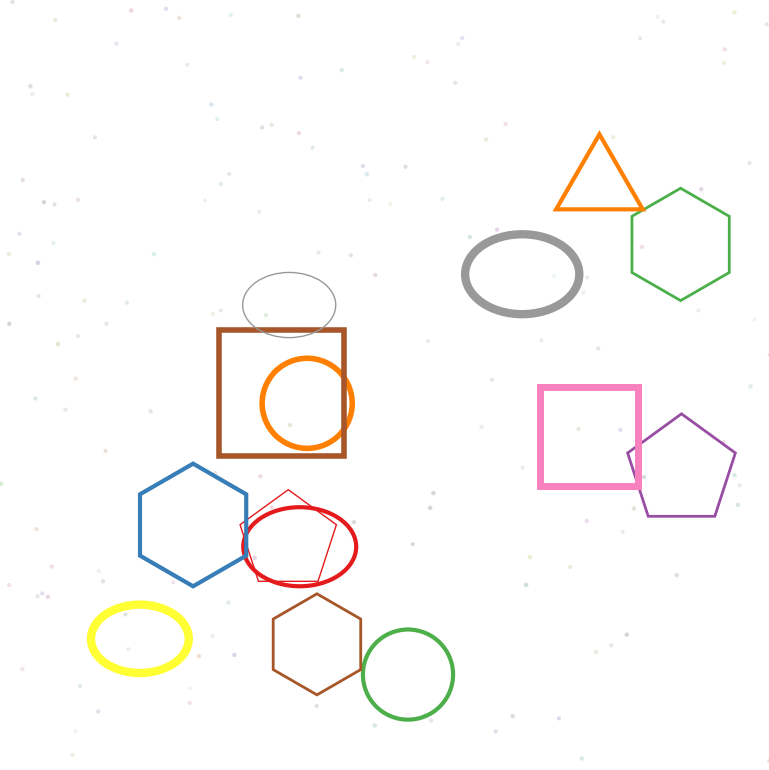[{"shape": "oval", "thickness": 1.5, "radius": 0.37, "center": [0.389, 0.29]}, {"shape": "pentagon", "thickness": 0.5, "radius": 0.33, "center": [0.374, 0.298]}, {"shape": "hexagon", "thickness": 1.5, "radius": 0.4, "center": [0.251, 0.318]}, {"shape": "hexagon", "thickness": 1, "radius": 0.36, "center": [0.884, 0.683]}, {"shape": "circle", "thickness": 1.5, "radius": 0.29, "center": [0.53, 0.124]}, {"shape": "pentagon", "thickness": 1, "radius": 0.37, "center": [0.885, 0.389]}, {"shape": "circle", "thickness": 2, "radius": 0.29, "center": [0.399, 0.476]}, {"shape": "triangle", "thickness": 1.5, "radius": 0.32, "center": [0.778, 0.761]}, {"shape": "oval", "thickness": 3, "radius": 0.32, "center": [0.182, 0.17]}, {"shape": "hexagon", "thickness": 1, "radius": 0.33, "center": [0.412, 0.163]}, {"shape": "square", "thickness": 2, "radius": 0.41, "center": [0.366, 0.49]}, {"shape": "square", "thickness": 2.5, "radius": 0.32, "center": [0.765, 0.433]}, {"shape": "oval", "thickness": 3, "radius": 0.37, "center": [0.678, 0.644]}, {"shape": "oval", "thickness": 0.5, "radius": 0.3, "center": [0.376, 0.604]}]